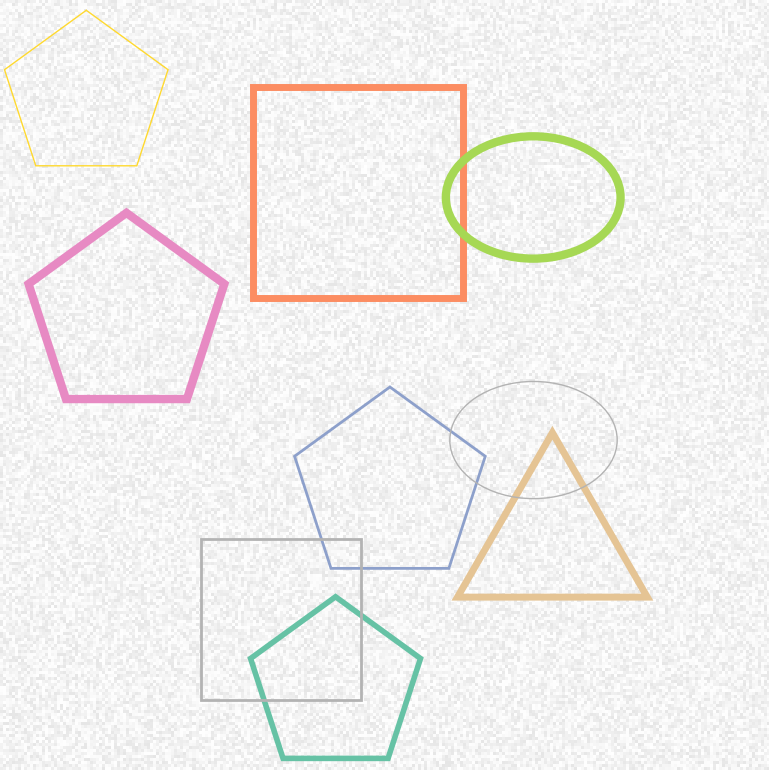[{"shape": "pentagon", "thickness": 2, "radius": 0.58, "center": [0.436, 0.109]}, {"shape": "square", "thickness": 2.5, "radius": 0.68, "center": [0.465, 0.75]}, {"shape": "pentagon", "thickness": 1, "radius": 0.65, "center": [0.506, 0.367]}, {"shape": "pentagon", "thickness": 3, "radius": 0.67, "center": [0.164, 0.59]}, {"shape": "oval", "thickness": 3, "radius": 0.57, "center": [0.692, 0.744]}, {"shape": "pentagon", "thickness": 0.5, "radius": 0.56, "center": [0.112, 0.875]}, {"shape": "triangle", "thickness": 2.5, "radius": 0.71, "center": [0.717, 0.296]}, {"shape": "square", "thickness": 1, "radius": 0.52, "center": [0.365, 0.196]}, {"shape": "oval", "thickness": 0.5, "radius": 0.54, "center": [0.693, 0.429]}]